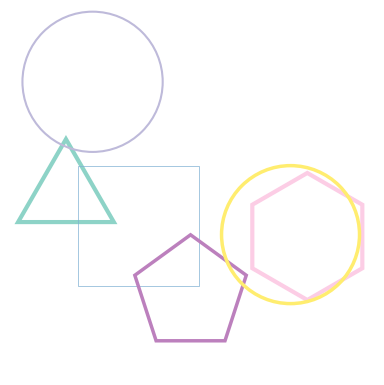[{"shape": "triangle", "thickness": 3, "radius": 0.72, "center": [0.171, 0.495]}, {"shape": "circle", "thickness": 1.5, "radius": 0.91, "center": [0.24, 0.788]}, {"shape": "square", "thickness": 0.5, "radius": 0.78, "center": [0.36, 0.413]}, {"shape": "hexagon", "thickness": 3, "radius": 0.82, "center": [0.798, 0.386]}, {"shape": "pentagon", "thickness": 2.5, "radius": 0.76, "center": [0.495, 0.238]}, {"shape": "circle", "thickness": 2.5, "radius": 0.9, "center": [0.755, 0.391]}]